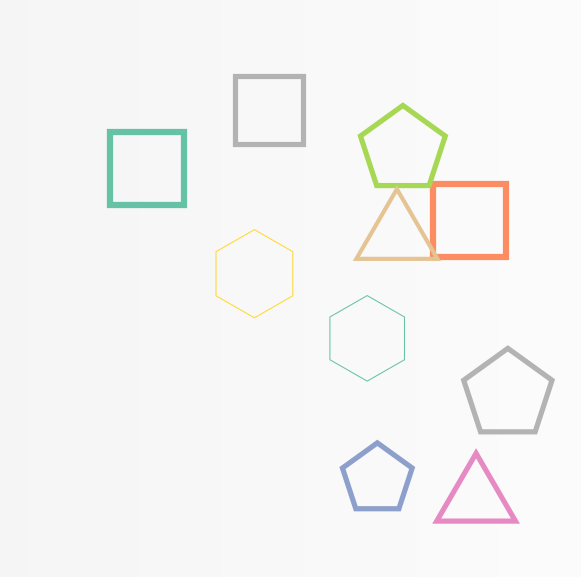[{"shape": "hexagon", "thickness": 0.5, "radius": 0.37, "center": [0.632, 0.413]}, {"shape": "square", "thickness": 3, "radius": 0.32, "center": [0.253, 0.707]}, {"shape": "square", "thickness": 3, "radius": 0.32, "center": [0.808, 0.617]}, {"shape": "pentagon", "thickness": 2.5, "radius": 0.32, "center": [0.649, 0.169]}, {"shape": "triangle", "thickness": 2.5, "radius": 0.39, "center": [0.819, 0.136]}, {"shape": "pentagon", "thickness": 2.5, "radius": 0.38, "center": [0.693, 0.74]}, {"shape": "hexagon", "thickness": 0.5, "radius": 0.38, "center": [0.438, 0.525]}, {"shape": "triangle", "thickness": 2, "radius": 0.4, "center": [0.683, 0.591]}, {"shape": "pentagon", "thickness": 2.5, "radius": 0.4, "center": [0.874, 0.316]}, {"shape": "square", "thickness": 2.5, "radius": 0.29, "center": [0.463, 0.809]}]